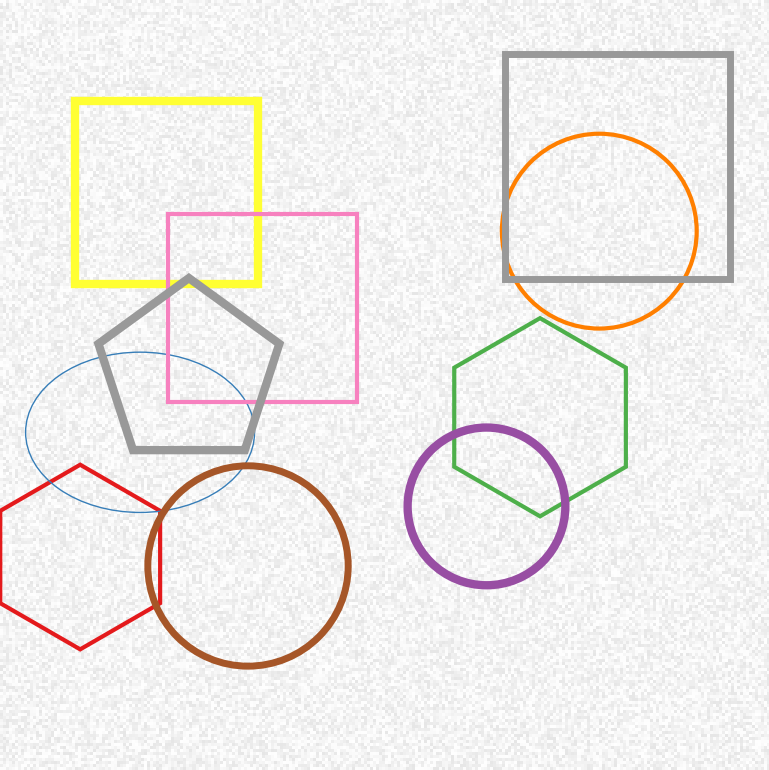[{"shape": "hexagon", "thickness": 1.5, "radius": 0.6, "center": [0.104, 0.277]}, {"shape": "oval", "thickness": 0.5, "radius": 0.74, "center": [0.182, 0.439]}, {"shape": "hexagon", "thickness": 1.5, "radius": 0.64, "center": [0.701, 0.458]}, {"shape": "circle", "thickness": 3, "radius": 0.51, "center": [0.632, 0.342]}, {"shape": "circle", "thickness": 1.5, "radius": 0.63, "center": [0.778, 0.7]}, {"shape": "square", "thickness": 3, "radius": 0.59, "center": [0.216, 0.75]}, {"shape": "circle", "thickness": 2.5, "radius": 0.65, "center": [0.322, 0.265]}, {"shape": "square", "thickness": 1.5, "radius": 0.61, "center": [0.341, 0.6]}, {"shape": "pentagon", "thickness": 3, "radius": 0.62, "center": [0.245, 0.515]}, {"shape": "square", "thickness": 2.5, "radius": 0.73, "center": [0.802, 0.783]}]